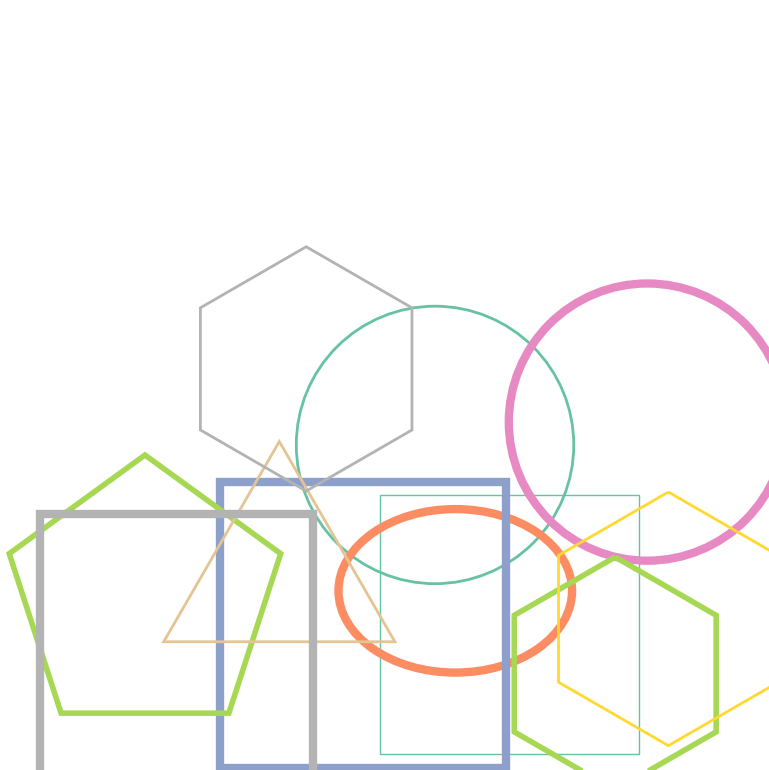[{"shape": "square", "thickness": 0.5, "radius": 0.84, "center": [0.662, 0.189]}, {"shape": "circle", "thickness": 1, "radius": 0.9, "center": [0.565, 0.422]}, {"shape": "oval", "thickness": 3, "radius": 0.76, "center": [0.591, 0.233]}, {"shape": "square", "thickness": 3, "radius": 0.93, "center": [0.471, 0.188]}, {"shape": "circle", "thickness": 3, "radius": 0.9, "center": [0.841, 0.452]}, {"shape": "hexagon", "thickness": 2, "radius": 0.76, "center": [0.799, 0.125]}, {"shape": "pentagon", "thickness": 2, "radius": 0.93, "center": [0.188, 0.224]}, {"shape": "hexagon", "thickness": 1, "radius": 0.82, "center": [0.868, 0.196]}, {"shape": "triangle", "thickness": 1, "radius": 0.87, "center": [0.363, 0.253]}, {"shape": "hexagon", "thickness": 1, "radius": 0.79, "center": [0.398, 0.521]}, {"shape": "square", "thickness": 3, "radius": 0.89, "center": [0.229, 0.155]}]